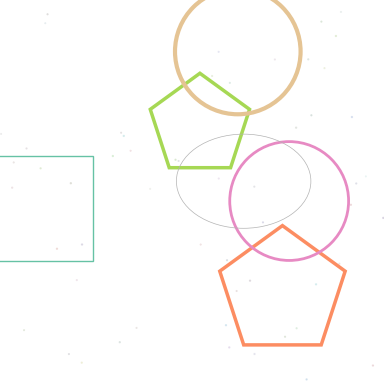[{"shape": "square", "thickness": 1, "radius": 0.68, "center": [0.106, 0.459]}, {"shape": "pentagon", "thickness": 2.5, "radius": 0.86, "center": [0.734, 0.243]}, {"shape": "circle", "thickness": 2, "radius": 0.77, "center": [0.751, 0.478]}, {"shape": "pentagon", "thickness": 2.5, "radius": 0.68, "center": [0.519, 0.674]}, {"shape": "circle", "thickness": 3, "radius": 0.82, "center": [0.618, 0.866]}, {"shape": "oval", "thickness": 0.5, "radius": 0.87, "center": [0.633, 0.529]}]